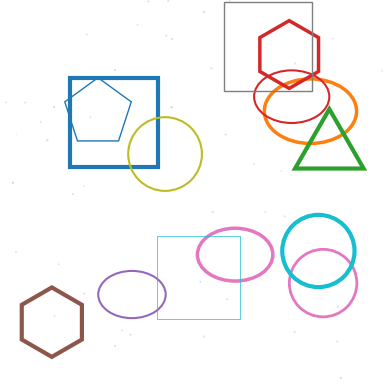[{"shape": "pentagon", "thickness": 1, "radius": 0.45, "center": [0.255, 0.707]}, {"shape": "square", "thickness": 3, "radius": 0.57, "center": [0.296, 0.682]}, {"shape": "oval", "thickness": 2.5, "radius": 0.6, "center": [0.806, 0.711]}, {"shape": "triangle", "thickness": 3, "radius": 0.51, "center": [0.855, 0.614]}, {"shape": "oval", "thickness": 1.5, "radius": 0.49, "center": [0.758, 0.749]}, {"shape": "hexagon", "thickness": 2.5, "radius": 0.44, "center": [0.751, 0.858]}, {"shape": "oval", "thickness": 1.5, "radius": 0.44, "center": [0.343, 0.235]}, {"shape": "hexagon", "thickness": 3, "radius": 0.45, "center": [0.135, 0.163]}, {"shape": "circle", "thickness": 2, "radius": 0.44, "center": [0.839, 0.265]}, {"shape": "oval", "thickness": 2.5, "radius": 0.49, "center": [0.611, 0.339]}, {"shape": "square", "thickness": 1, "radius": 0.58, "center": [0.697, 0.879]}, {"shape": "circle", "thickness": 1.5, "radius": 0.48, "center": [0.429, 0.6]}, {"shape": "circle", "thickness": 3, "radius": 0.47, "center": [0.827, 0.348]}, {"shape": "square", "thickness": 0.5, "radius": 0.54, "center": [0.515, 0.279]}]